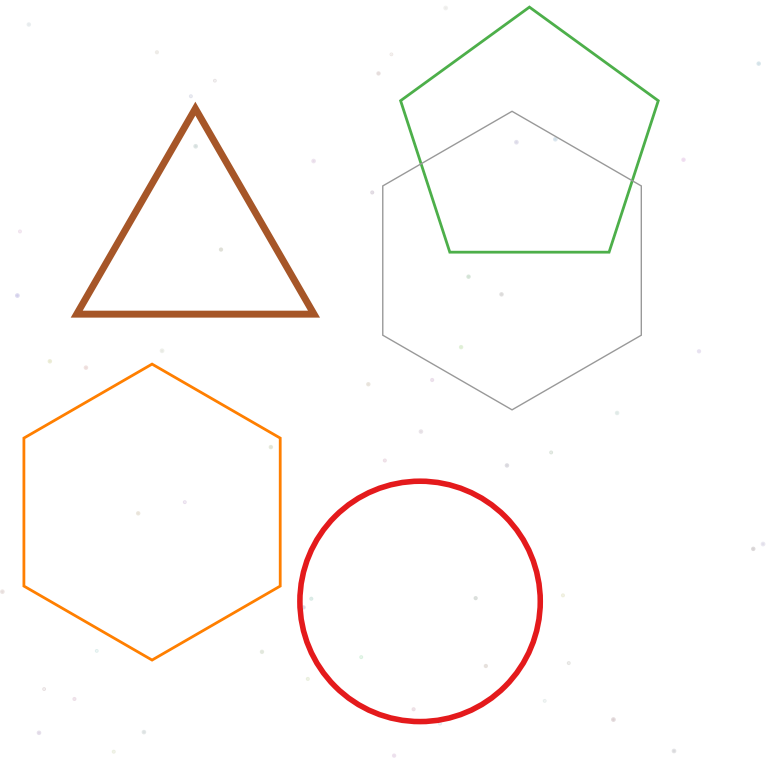[{"shape": "circle", "thickness": 2, "radius": 0.78, "center": [0.546, 0.219]}, {"shape": "pentagon", "thickness": 1, "radius": 0.88, "center": [0.688, 0.815]}, {"shape": "hexagon", "thickness": 1, "radius": 0.96, "center": [0.197, 0.335]}, {"shape": "triangle", "thickness": 2.5, "radius": 0.89, "center": [0.254, 0.681]}, {"shape": "hexagon", "thickness": 0.5, "radius": 0.97, "center": [0.665, 0.662]}]